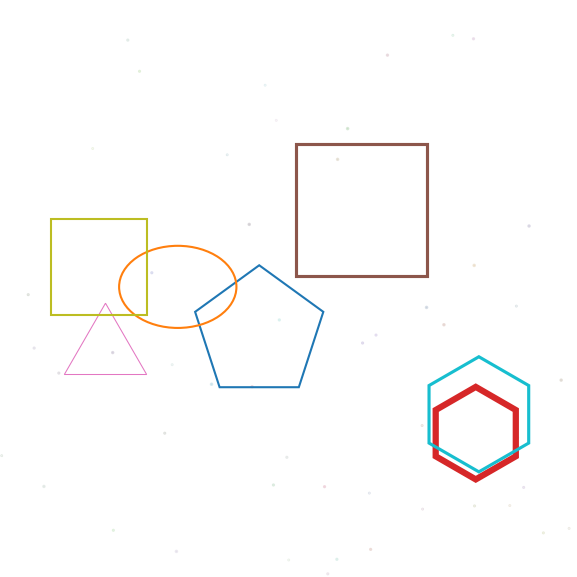[{"shape": "pentagon", "thickness": 1, "radius": 0.58, "center": [0.449, 0.423]}, {"shape": "oval", "thickness": 1, "radius": 0.51, "center": [0.308, 0.502]}, {"shape": "hexagon", "thickness": 3, "radius": 0.4, "center": [0.824, 0.249]}, {"shape": "square", "thickness": 1.5, "radius": 0.57, "center": [0.626, 0.636]}, {"shape": "triangle", "thickness": 0.5, "radius": 0.41, "center": [0.183, 0.392]}, {"shape": "square", "thickness": 1, "radius": 0.41, "center": [0.171, 0.537]}, {"shape": "hexagon", "thickness": 1.5, "radius": 0.5, "center": [0.829, 0.282]}]